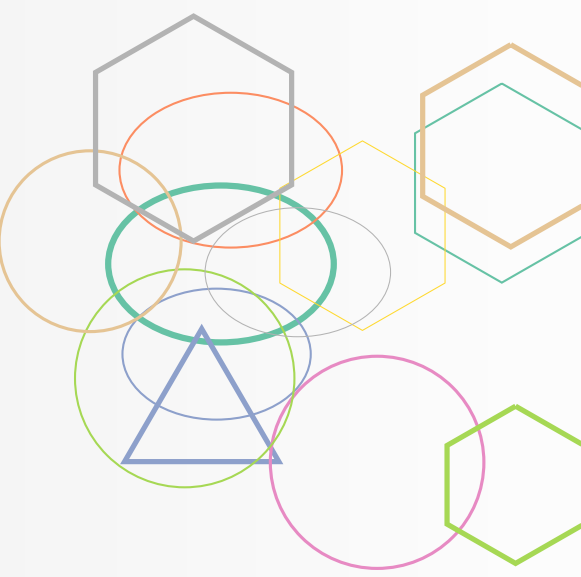[{"shape": "hexagon", "thickness": 1, "radius": 0.86, "center": [0.863, 0.682]}, {"shape": "oval", "thickness": 3, "radius": 0.97, "center": [0.38, 0.542]}, {"shape": "oval", "thickness": 1, "radius": 0.96, "center": [0.397, 0.704]}, {"shape": "oval", "thickness": 1, "radius": 0.81, "center": [0.373, 0.386]}, {"shape": "triangle", "thickness": 2.5, "radius": 0.77, "center": [0.347, 0.276]}, {"shape": "circle", "thickness": 1.5, "radius": 0.92, "center": [0.649, 0.199]}, {"shape": "hexagon", "thickness": 2.5, "radius": 0.68, "center": [0.887, 0.16]}, {"shape": "circle", "thickness": 1, "radius": 0.94, "center": [0.318, 0.344]}, {"shape": "hexagon", "thickness": 0.5, "radius": 0.82, "center": [0.624, 0.591]}, {"shape": "circle", "thickness": 1.5, "radius": 0.78, "center": [0.155, 0.581]}, {"shape": "hexagon", "thickness": 2.5, "radius": 0.88, "center": [0.879, 0.747]}, {"shape": "oval", "thickness": 0.5, "radius": 0.8, "center": [0.512, 0.528]}, {"shape": "hexagon", "thickness": 2.5, "radius": 0.97, "center": [0.333, 0.776]}]